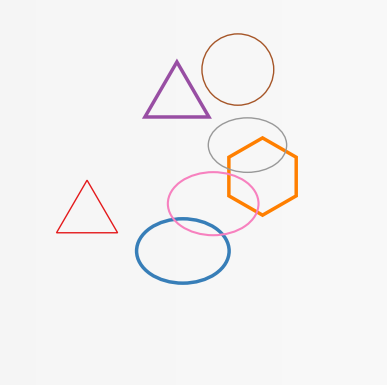[{"shape": "triangle", "thickness": 1, "radius": 0.46, "center": [0.225, 0.441]}, {"shape": "oval", "thickness": 2.5, "radius": 0.6, "center": [0.472, 0.348]}, {"shape": "triangle", "thickness": 2.5, "radius": 0.48, "center": [0.457, 0.744]}, {"shape": "hexagon", "thickness": 2.5, "radius": 0.5, "center": [0.678, 0.541]}, {"shape": "circle", "thickness": 1, "radius": 0.46, "center": [0.614, 0.819]}, {"shape": "oval", "thickness": 1.5, "radius": 0.59, "center": [0.55, 0.471]}, {"shape": "oval", "thickness": 1, "radius": 0.51, "center": [0.639, 0.623]}]